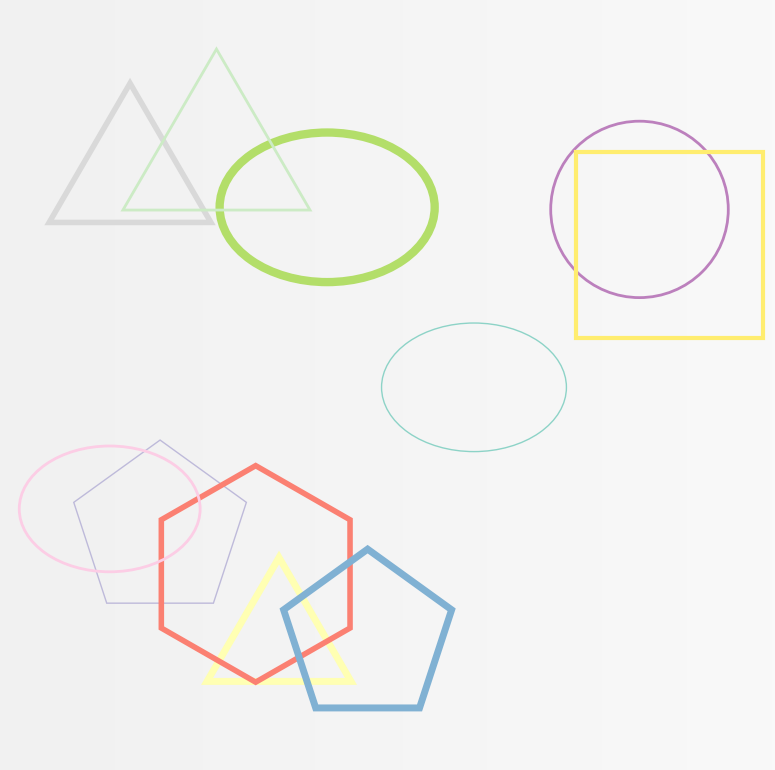[{"shape": "oval", "thickness": 0.5, "radius": 0.6, "center": [0.612, 0.497]}, {"shape": "triangle", "thickness": 2.5, "radius": 0.54, "center": [0.36, 0.169]}, {"shape": "pentagon", "thickness": 0.5, "radius": 0.59, "center": [0.207, 0.311]}, {"shape": "hexagon", "thickness": 2, "radius": 0.7, "center": [0.33, 0.255]}, {"shape": "pentagon", "thickness": 2.5, "radius": 0.57, "center": [0.474, 0.173]}, {"shape": "oval", "thickness": 3, "radius": 0.69, "center": [0.422, 0.731]}, {"shape": "oval", "thickness": 1, "radius": 0.58, "center": [0.142, 0.339]}, {"shape": "triangle", "thickness": 2, "radius": 0.6, "center": [0.168, 0.771]}, {"shape": "circle", "thickness": 1, "radius": 0.57, "center": [0.825, 0.728]}, {"shape": "triangle", "thickness": 1, "radius": 0.7, "center": [0.279, 0.797]}, {"shape": "square", "thickness": 1.5, "radius": 0.6, "center": [0.863, 0.681]}]